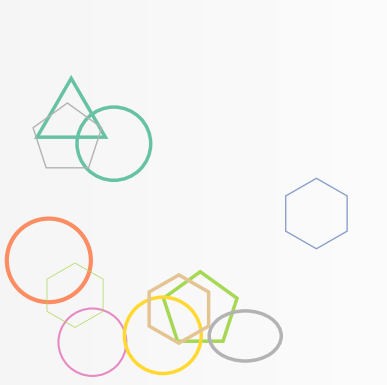[{"shape": "triangle", "thickness": 2.5, "radius": 0.51, "center": [0.184, 0.695]}, {"shape": "circle", "thickness": 2.5, "radius": 0.48, "center": [0.294, 0.627]}, {"shape": "circle", "thickness": 3, "radius": 0.54, "center": [0.126, 0.324]}, {"shape": "hexagon", "thickness": 1, "radius": 0.46, "center": [0.817, 0.445]}, {"shape": "circle", "thickness": 1.5, "radius": 0.44, "center": [0.238, 0.111]}, {"shape": "hexagon", "thickness": 0.5, "radius": 0.42, "center": [0.194, 0.233]}, {"shape": "pentagon", "thickness": 2.5, "radius": 0.5, "center": [0.517, 0.194]}, {"shape": "circle", "thickness": 2.5, "radius": 0.5, "center": [0.42, 0.129]}, {"shape": "hexagon", "thickness": 2.5, "radius": 0.44, "center": [0.462, 0.197]}, {"shape": "pentagon", "thickness": 1, "radius": 0.47, "center": [0.174, 0.639]}, {"shape": "oval", "thickness": 2.5, "radius": 0.46, "center": [0.633, 0.127]}]